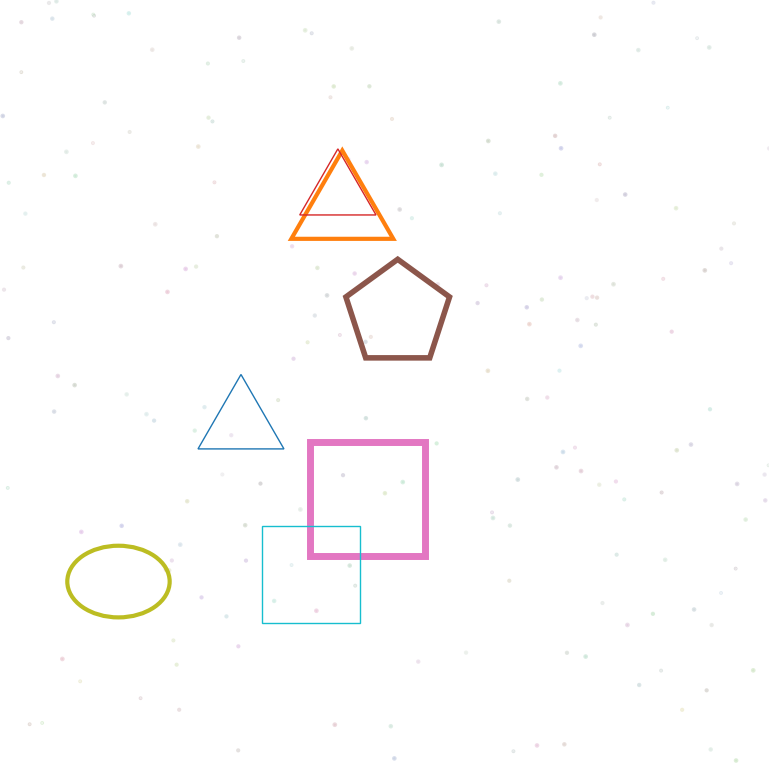[{"shape": "triangle", "thickness": 0.5, "radius": 0.32, "center": [0.313, 0.449]}, {"shape": "triangle", "thickness": 1.5, "radius": 0.38, "center": [0.445, 0.728]}, {"shape": "triangle", "thickness": 0.5, "radius": 0.29, "center": [0.439, 0.749]}, {"shape": "pentagon", "thickness": 2, "radius": 0.35, "center": [0.517, 0.592]}, {"shape": "square", "thickness": 2.5, "radius": 0.37, "center": [0.477, 0.352]}, {"shape": "oval", "thickness": 1.5, "radius": 0.33, "center": [0.154, 0.245]}, {"shape": "square", "thickness": 0.5, "radius": 0.32, "center": [0.404, 0.254]}]